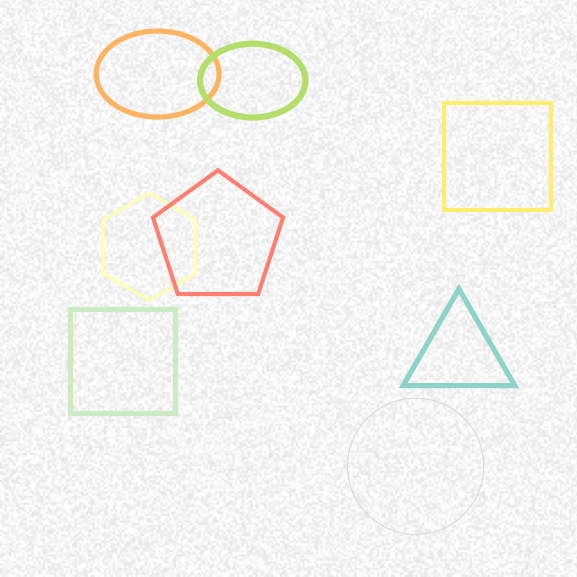[{"shape": "triangle", "thickness": 2.5, "radius": 0.56, "center": [0.795, 0.387]}, {"shape": "hexagon", "thickness": 1.5, "radius": 0.46, "center": [0.259, 0.572]}, {"shape": "pentagon", "thickness": 2, "radius": 0.59, "center": [0.378, 0.586]}, {"shape": "oval", "thickness": 2.5, "radius": 0.53, "center": [0.273, 0.871]}, {"shape": "oval", "thickness": 3, "radius": 0.46, "center": [0.438, 0.86]}, {"shape": "circle", "thickness": 0.5, "radius": 0.59, "center": [0.72, 0.192]}, {"shape": "square", "thickness": 2.5, "radius": 0.45, "center": [0.212, 0.374]}, {"shape": "square", "thickness": 2, "radius": 0.46, "center": [0.862, 0.728]}]